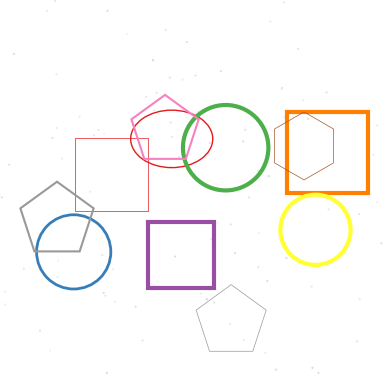[{"shape": "oval", "thickness": 1, "radius": 0.53, "center": [0.446, 0.639]}, {"shape": "square", "thickness": 0.5, "radius": 0.47, "center": [0.29, 0.547]}, {"shape": "circle", "thickness": 2, "radius": 0.48, "center": [0.191, 0.346]}, {"shape": "circle", "thickness": 3, "radius": 0.55, "center": [0.586, 0.616]}, {"shape": "square", "thickness": 3, "radius": 0.43, "center": [0.47, 0.338]}, {"shape": "square", "thickness": 3, "radius": 0.53, "center": [0.851, 0.604]}, {"shape": "circle", "thickness": 3, "radius": 0.46, "center": [0.819, 0.403]}, {"shape": "hexagon", "thickness": 0.5, "radius": 0.44, "center": [0.79, 0.621]}, {"shape": "pentagon", "thickness": 1.5, "radius": 0.46, "center": [0.429, 0.662]}, {"shape": "pentagon", "thickness": 0.5, "radius": 0.48, "center": [0.6, 0.165]}, {"shape": "pentagon", "thickness": 1.5, "radius": 0.5, "center": [0.148, 0.428]}]